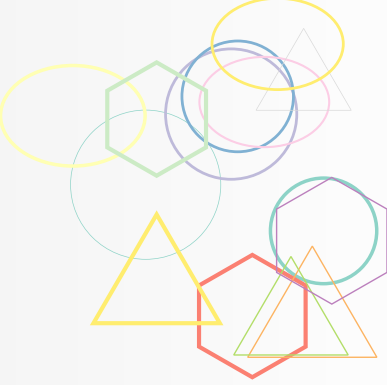[{"shape": "circle", "thickness": 2.5, "radius": 0.69, "center": [0.835, 0.4]}, {"shape": "circle", "thickness": 0.5, "radius": 0.97, "center": [0.376, 0.52]}, {"shape": "oval", "thickness": 2.5, "radius": 0.93, "center": [0.188, 0.699]}, {"shape": "circle", "thickness": 2, "radius": 0.85, "center": [0.597, 0.704]}, {"shape": "hexagon", "thickness": 3, "radius": 0.79, "center": [0.651, 0.179]}, {"shape": "circle", "thickness": 2, "radius": 0.72, "center": [0.613, 0.75]}, {"shape": "triangle", "thickness": 1, "radius": 0.96, "center": [0.806, 0.168]}, {"shape": "triangle", "thickness": 1, "radius": 0.85, "center": [0.751, 0.163]}, {"shape": "oval", "thickness": 1.5, "radius": 0.84, "center": [0.682, 0.735]}, {"shape": "triangle", "thickness": 0.5, "radius": 0.71, "center": [0.784, 0.784]}, {"shape": "hexagon", "thickness": 1, "radius": 0.82, "center": [0.856, 0.375]}, {"shape": "hexagon", "thickness": 3, "radius": 0.74, "center": [0.404, 0.691]}, {"shape": "triangle", "thickness": 3, "radius": 0.94, "center": [0.404, 0.255]}, {"shape": "oval", "thickness": 2, "radius": 0.85, "center": [0.717, 0.886]}]